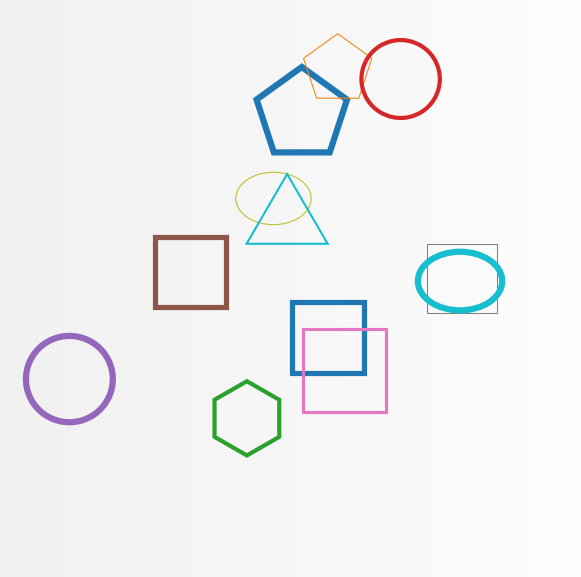[{"shape": "pentagon", "thickness": 3, "radius": 0.41, "center": [0.519, 0.801]}, {"shape": "square", "thickness": 2.5, "radius": 0.31, "center": [0.564, 0.415]}, {"shape": "pentagon", "thickness": 0.5, "radius": 0.31, "center": [0.581, 0.879]}, {"shape": "hexagon", "thickness": 2, "radius": 0.32, "center": [0.425, 0.275]}, {"shape": "circle", "thickness": 2, "radius": 0.34, "center": [0.689, 0.862]}, {"shape": "circle", "thickness": 3, "radius": 0.37, "center": [0.119, 0.343]}, {"shape": "square", "thickness": 2.5, "radius": 0.3, "center": [0.328, 0.528]}, {"shape": "square", "thickness": 1.5, "radius": 0.36, "center": [0.593, 0.358]}, {"shape": "square", "thickness": 0.5, "radius": 0.3, "center": [0.795, 0.517]}, {"shape": "oval", "thickness": 0.5, "radius": 0.32, "center": [0.471, 0.655]}, {"shape": "oval", "thickness": 3, "radius": 0.36, "center": [0.792, 0.512]}, {"shape": "triangle", "thickness": 1, "radius": 0.4, "center": [0.494, 0.617]}]